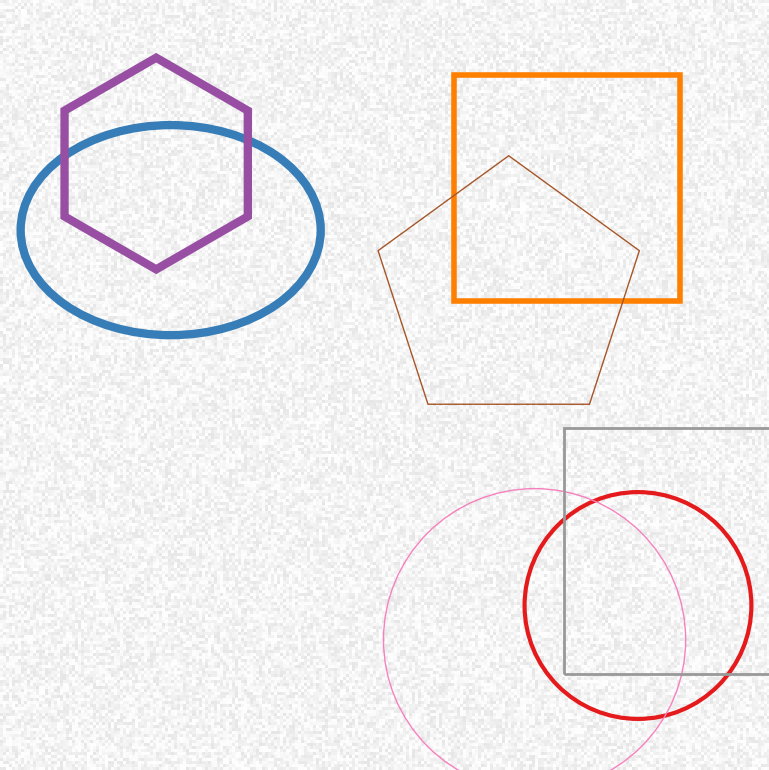[{"shape": "circle", "thickness": 1.5, "radius": 0.74, "center": [0.829, 0.214]}, {"shape": "oval", "thickness": 3, "radius": 0.97, "center": [0.222, 0.701]}, {"shape": "hexagon", "thickness": 3, "radius": 0.69, "center": [0.203, 0.788]}, {"shape": "square", "thickness": 2, "radius": 0.73, "center": [0.736, 0.755]}, {"shape": "pentagon", "thickness": 0.5, "radius": 0.89, "center": [0.661, 0.619]}, {"shape": "circle", "thickness": 0.5, "radius": 0.98, "center": [0.694, 0.169]}, {"shape": "square", "thickness": 1, "radius": 0.8, "center": [0.892, 0.284]}]